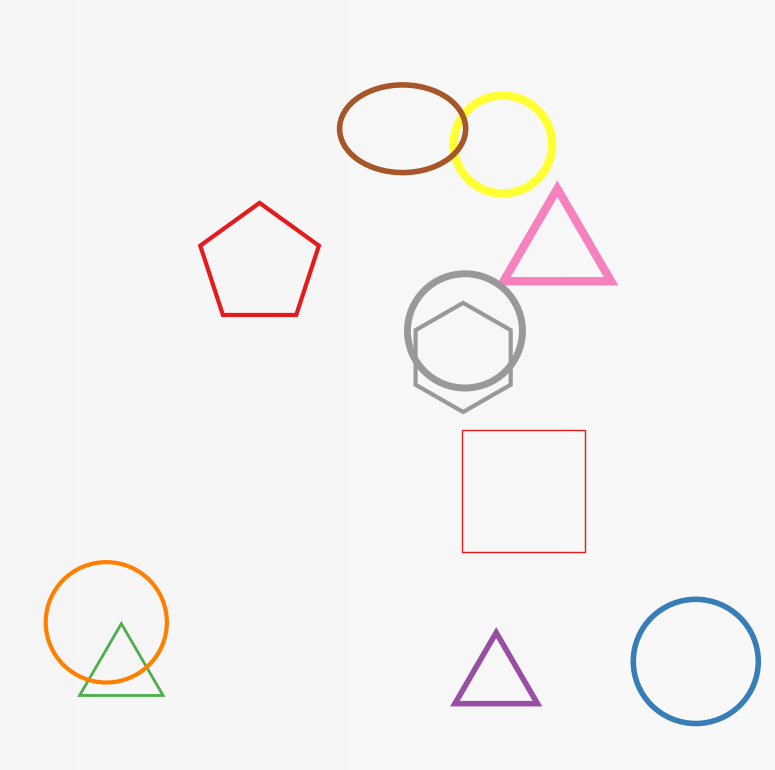[{"shape": "square", "thickness": 0.5, "radius": 0.4, "center": [0.676, 0.362]}, {"shape": "pentagon", "thickness": 1.5, "radius": 0.4, "center": [0.335, 0.656]}, {"shape": "circle", "thickness": 2, "radius": 0.4, "center": [0.898, 0.141]}, {"shape": "triangle", "thickness": 1, "radius": 0.31, "center": [0.157, 0.128]}, {"shape": "triangle", "thickness": 2, "radius": 0.31, "center": [0.64, 0.117]}, {"shape": "circle", "thickness": 1.5, "radius": 0.39, "center": [0.137, 0.192]}, {"shape": "circle", "thickness": 3, "radius": 0.32, "center": [0.649, 0.812]}, {"shape": "oval", "thickness": 2, "radius": 0.41, "center": [0.52, 0.833]}, {"shape": "triangle", "thickness": 3, "radius": 0.4, "center": [0.719, 0.675]}, {"shape": "hexagon", "thickness": 1.5, "radius": 0.35, "center": [0.598, 0.536]}, {"shape": "circle", "thickness": 2.5, "radius": 0.37, "center": [0.6, 0.57]}]